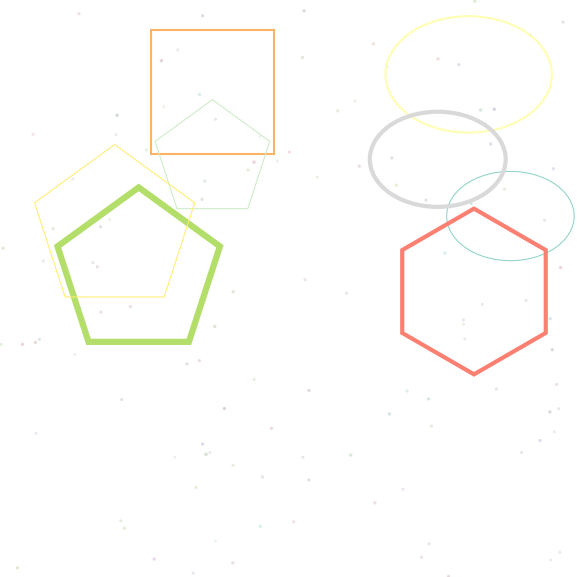[{"shape": "oval", "thickness": 0.5, "radius": 0.55, "center": [0.884, 0.625]}, {"shape": "oval", "thickness": 1, "radius": 0.72, "center": [0.812, 0.87]}, {"shape": "hexagon", "thickness": 2, "radius": 0.72, "center": [0.821, 0.494]}, {"shape": "square", "thickness": 1, "radius": 0.53, "center": [0.368, 0.84]}, {"shape": "pentagon", "thickness": 3, "radius": 0.74, "center": [0.24, 0.527]}, {"shape": "oval", "thickness": 2, "radius": 0.59, "center": [0.758, 0.723]}, {"shape": "pentagon", "thickness": 0.5, "radius": 0.52, "center": [0.368, 0.722]}, {"shape": "pentagon", "thickness": 0.5, "radius": 0.73, "center": [0.199, 0.603]}]